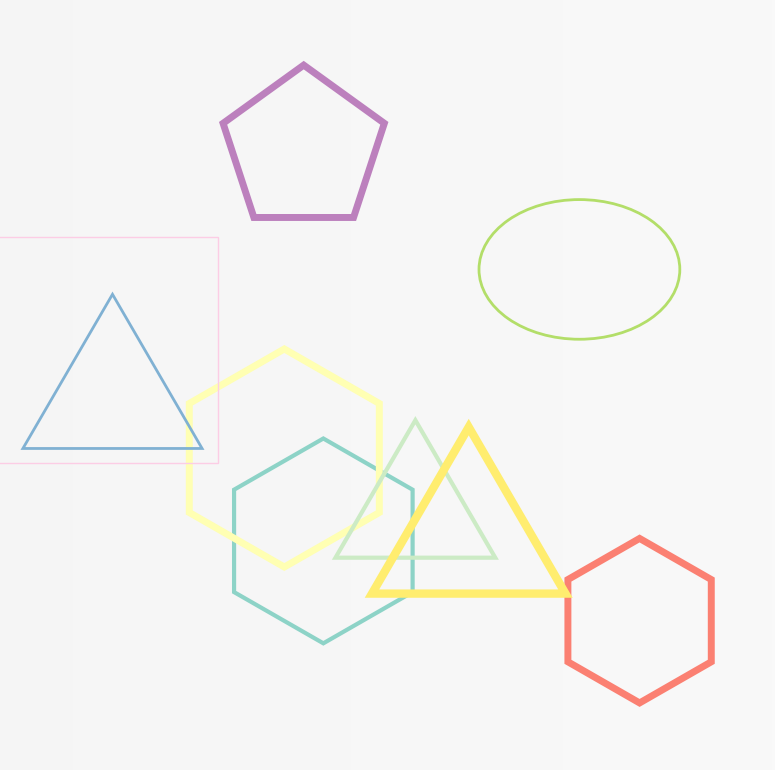[{"shape": "hexagon", "thickness": 1.5, "radius": 0.67, "center": [0.417, 0.298]}, {"shape": "hexagon", "thickness": 2.5, "radius": 0.71, "center": [0.367, 0.405]}, {"shape": "hexagon", "thickness": 2.5, "radius": 0.53, "center": [0.825, 0.194]}, {"shape": "triangle", "thickness": 1, "radius": 0.67, "center": [0.145, 0.484]}, {"shape": "oval", "thickness": 1, "radius": 0.65, "center": [0.748, 0.65]}, {"shape": "square", "thickness": 0.5, "radius": 0.73, "center": [0.135, 0.545]}, {"shape": "pentagon", "thickness": 2.5, "radius": 0.55, "center": [0.392, 0.806]}, {"shape": "triangle", "thickness": 1.5, "radius": 0.6, "center": [0.536, 0.335]}, {"shape": "triangle", "thickness": 3, "radius": 0.72, "center": [0.605, 0.301]}]